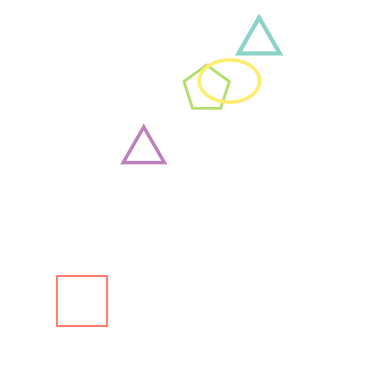[{"shape": "triangle", "thickness": 3, "radius": 0.31, "center": [0.673, 0.892]}, {"shape": "square", "thickness": 1.5, "radius": 0.33, "center": [0.212, 0.218]}, {"shape": "pentagon", "thickness": 2, "radius": 0.31, "center": [0.537, 0.769]}, {"shape": "triangle", "thickness": 2.5, "radius": 0.31, "center": [0.373, 0.609]}, {"shape": "oval", "thickness": 2.5, "radius": 0.39, "center": [0.596, 0.79]}]